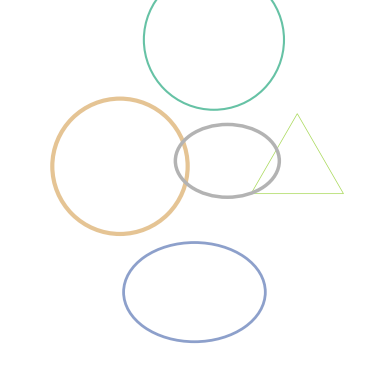[{"shape": "circle", "thickness": 1.5, "radius": 0.91, "center": [0.556, 0.897]}, {"shape": "oval", "thickness": 2, "radius": 0.92, "center": [0.505, 0.241]}, {"shape": "triangle", "thickness": 0.5, "radius": 0.69, "center": [0.772, 0.566]}, {"shape": "circle", "thickness": 3, "radius": 0.88, "center": [0.312, 0.568]}, {"shape": "oval", "thickness": 2.5, "radius": 0.68, "center": [0.59, 0.582]}]